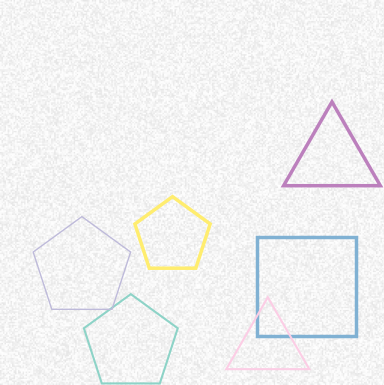[{"shape": "pentagon", "thickness": 1.5, "radius": 0.64, "center": [0.34, 0.108]}, {"shape": "pentagon", "thickness": 1, "radius": 0.67, "center": [0.213, 0.304]}, {"shape": "square", "thickness": 2.5, "radius": 0.64, "center": [0.795, 0.255]}, {"shape": "triangle", "thickness": 1.5, "radius": 0.62, "center": [0.696, 0.103]}, {"shape": "triangle", "thickness": 2.5, "radius": 0.73, "center": [0.862, 0.59]}, {"shape": "pentagon", "thickness": 2.5, "radius": 0.51, "center": [0.448, 0.386]}]